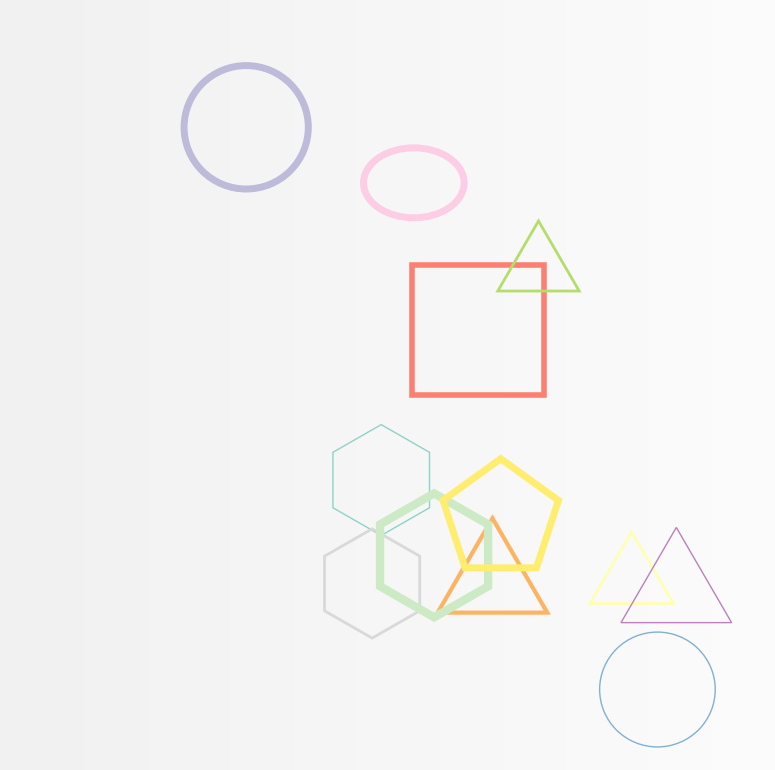[{"shape": "hexagon", "thickness": 0.5, "radius": 0.36, "center": [0.492, 0.377]}, {"shape": "triangle", "thickness": 1, "radius": 0.31, "center": [0.815, 0.247]}, {"shape": "circle", "thickness": 2.5, "radius": 0.4, "center": [0.318, 0.835]}, {"shape": "square", "thickness": 2, "radius": 0.42, "center": [0.617, 0.571]}, {"shape": "circle", "thickness": 0.5, "radius": 0.37, "center": [0.848, 0.105]}, {"shape": "triangle", "thickness": 1.5, "radius": 0.41, "center": [0.635, 0.245]}, {"shape": "triangle", "thickness": 1, "radius": 0.3, "center": [0.695, 0.652]}, {"shape": "oval", "thickness": 2.5, "radius": 0.32, "center": [0.534, 0.763]}, {"shape": "hexagon", "thickness": 1, "radius": 0.35, "center": [0.48, 0.242]}, {"shape": "triangle", "thickness": 0.5, "radius": 0.41, "center": [0.873, 0.233]}, {"shape": "hexagon", "thickness": 3, "radius": 0.4, "center": [0.56, 0.279]}, {"shape": "pentagon", "thickness": 2.5, "radius": 0.39, "center": [0.646, 0.326]}]